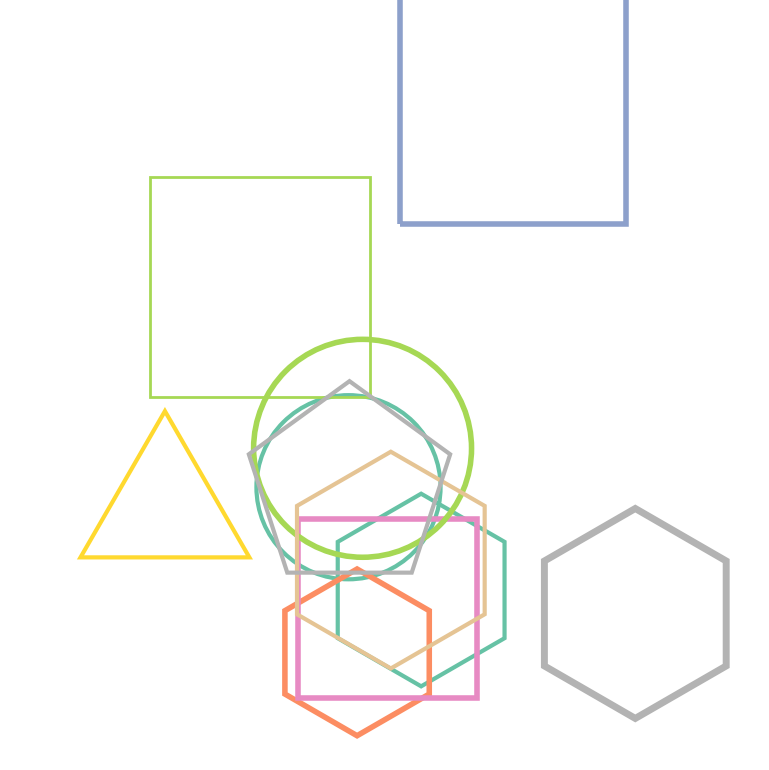[{"shape": "hexagon", "thickness": 1.5, "radius": 0.63, "center": [0.547, 0.234]}, {"shape": "circle", "thickness": 1.5, "radius": 0.6, "center": [0.453, 0.367]}, {"shape": "hexagon", "thickness": 2, "radius": 0.54, "center": [0.464, 0.153]}, {"shape": "square", "thickness": 2, "radius": 0.73, "center": [0.666, 0.855]}, {"shape": "square", "thickness": 2, "radius": 0.58, "center": [0.503, 0.209]}, {"shape": "circle", "thickness": 2, "radius": 0.71, "center": [0.471, 0.418]}, {"shape": "square", "thickness": 1, "radius": 0.71, "center": [0.338, 0.628]}, {"shape": "triangle", "thickness": 1.5, "radius": 0.63, "center": [0.214, 0.339]}, {"shape": "hexagon", "thickness": 1.5, "radius": 0.7, "center": [0.508, 0.273]}, {"shape": "pentagon", "thickness": 1.5, "radius": 0.69, "center": [0.454, 0.368]}, {"shape": "hexagon", "thickness": 2.5, "radius": 0.68, "center": [0.825, 0.203]}]